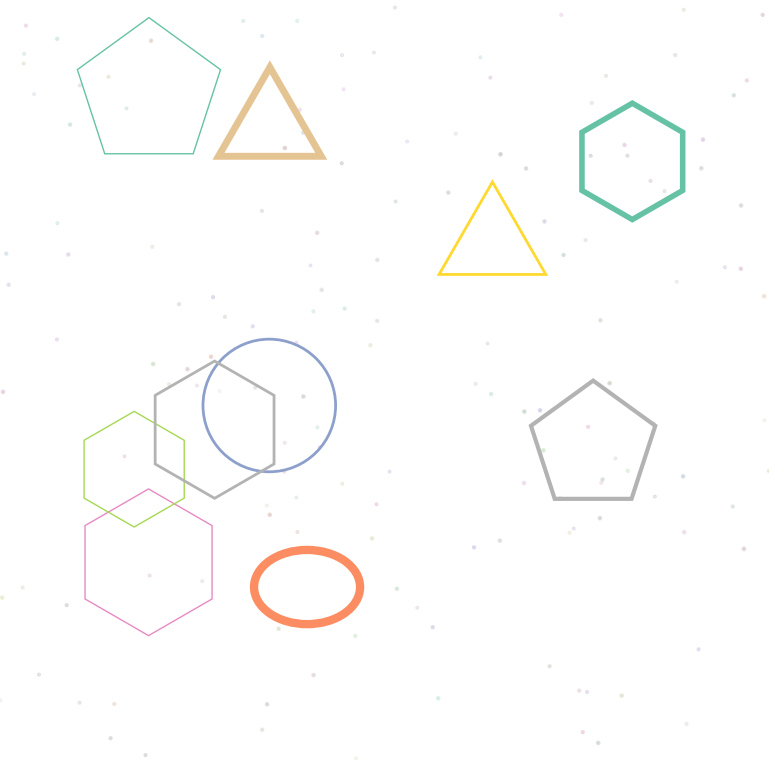[{"shape": "hexagon", "thickness": 2, "radius": 0.38, "center": [0.821, 0.79]}, {"shape": "pentagon", "thickness": 0.5, "radius": 0.49, "center": [0.193, 0.879]}, {"shape": "oval", "thickness": 3, "radius": 0.34, "center": [0.399, 0.238]}, {"shape": "circle", "thickness": 1, "radius": 0.43, "center": [0.35, 0.473]}, {"shape": "hexagon", "thickness": 0.5, "radius": 0.48, "center": [0.193, 0.27]}, {"shape": "hexagon", "thickness": 0.5, "radius": 0.38, "center": [0.174, 0.391]}, {"shape": "triangle", "thickness": 1, "radius": 0.4, "center": [0.64, 0.684]}, {"shape": "triangle", "thickness": 2.5, "radius": 0.39, "center": [0.35, 0.836]}, {"shape": "hexagon", "thickness": 1, "radius": 0.45, "center": [0.279, 0.442]}, {"shape": "pentagon", "thickness": 1.5, "radius": 0.42, "center": [0.77, 0.421]}]